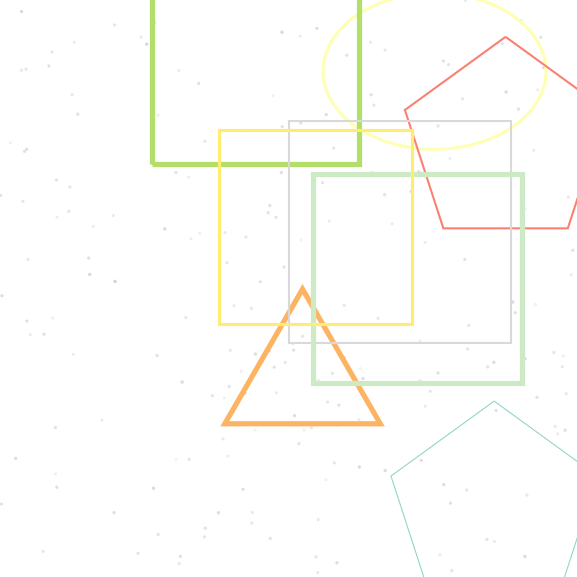[{"shape": "pentagon", "thickness": 0.5, "radius": 0.94, "center": [0.856, 0.117]}, {"shape": "oval", "thickness": 1.5, "radius": 0.97, "center": [0.752, 0.876]}, {"shape": "pentagon", "thickness": 1, "radius": 0.92, "center": [0.875, 0.752]}, {"shape": "triangle", "thickness": 2.5, "radius": 0.78, "center": [0.524, 0.343]}, {"shape": "square", "thickness": 2.5, "radius": 0.9, "center": [0.443, 0.895]}, {"shape": "square", "thickness": 1, "radius": 0.96, "center": [0.693, 0.597]}, {"shape": "square", "thickness": 2.5, "radius": 0.9, "center": [0.723, 0.517]}, {"shape": "square", "thickness": 1.5, "radius": 0.84, "center": [0.546, 0.606]}]